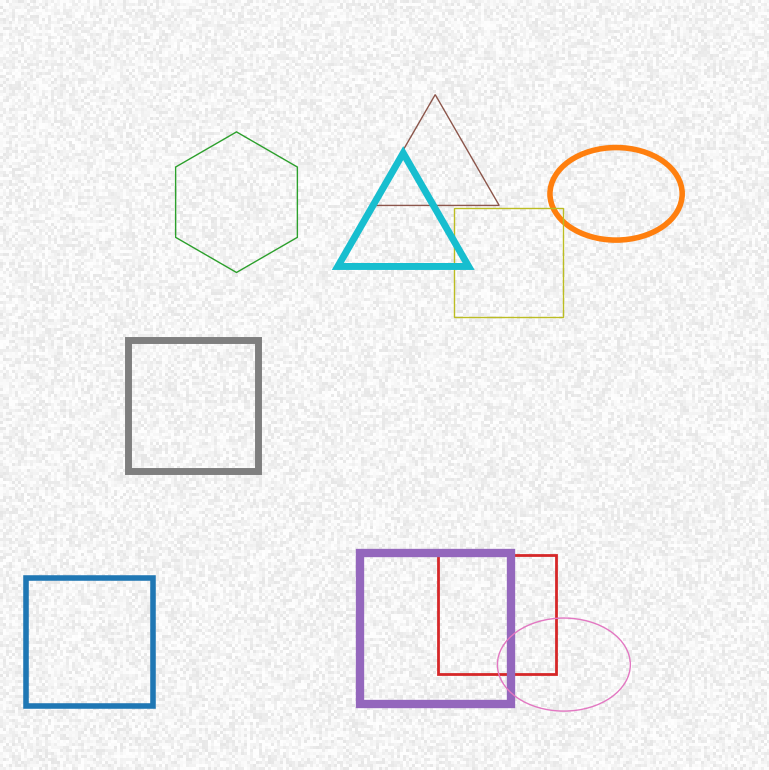[{"shape": "square", "thickness": 2, "radius": 0.41, "center": [0.116, 0.166]}, {"shape": "oval", "thickness": 2, "radius": 0.43, "center": [0.8, 0.748]}, {"shape": "hexagon", "thickness": 0.5, "radius": 0.46, "center": [0.307, 0.737]}, {"shape": "square", "thickness": 1, "radius": 0.38, "center": [0.645, 0.202]}, {"shape": "square", "thickness": 3, "radius": 0.49, "center": [0.565, 0.184]}, {"shape": "triangle", "thickness": 0.5, "radius": 0.48, "center": [0.565, 0.781]}, {"shape": "oval", "thickness": 0.5, "radius": 0.43, "center": [0.732, 0.137]}, {"shape": "square", "thickness": 2.5, "radius": 0.42, "center": [0.251, 0.473]}, {"shape": "square", "thickness": 0.5, "radius": 0.35, "center": [0.66, 0.66]}, {"shape": "triangle", "thickness": 2.5, "radius": 0.49, "center": [0.524, 0.703]}]